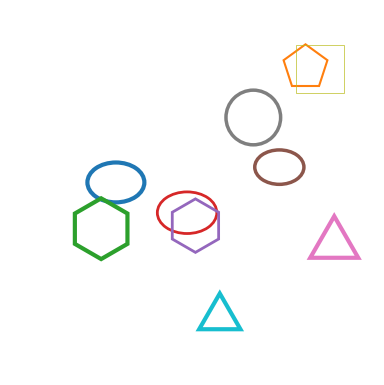[{"shape": "oval", "thickness": 3, "radius": 0.37, "center": [0.301, 0.526]}, {"shape": "pentagon", "thickness": 1.5, "radius": 0.3, "center": [0.794, 0.825]}, {"shape": "hexagon", "thickness": 3, "radius": 0.39, "center": [0.263, 0.406]}, {"shape": "oval", "thickness": 2, "radius": 0.39, "center": [0.486, 0.448]}, {"shape": "hexagon", "thickness": 2, "radius": 0.35, "center": [0.508, 0.414]}, {"shape": "oval", "thickness": 2.5, "radius": 0.32, "center": [0.726, 0.566]}, {"shape": "triangle", "thickness": 3, "radius": 0.36, "center": [0.868, 0.366]}, {"shape": "circle", "thickness": 2.5, "radius": 0.35, "center": [0.658, 0.695]}, {"shape": "square", "thickness": 0.5, "radius": 0.31, "center": [0.83, 0.82]}, {"shape": "triangle", "thickness": 3, "radius": 0.31, "center": [0.571, 0.176]}]